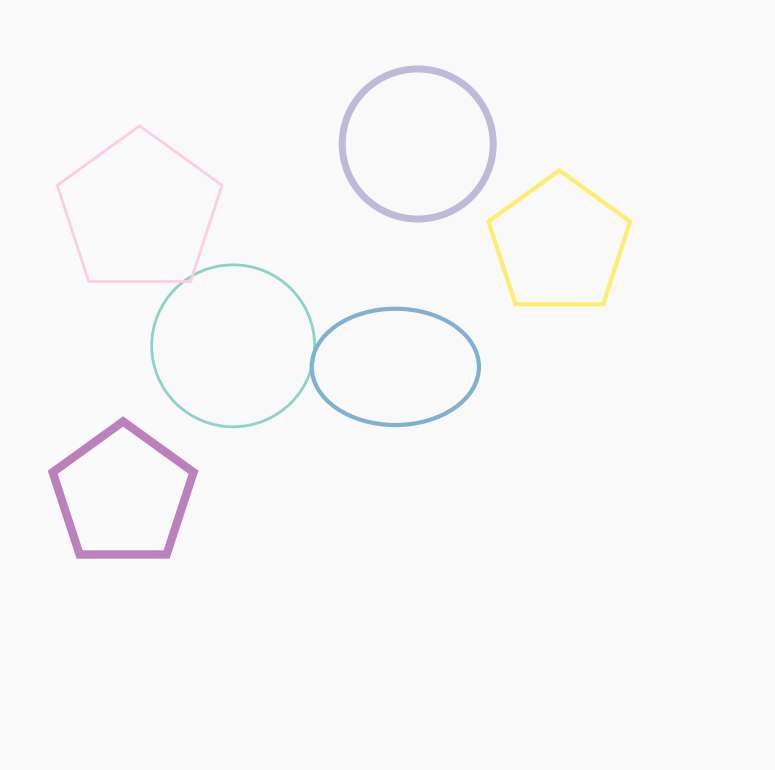[{"shape": "circle", "thickness": 1, "radius": 0.53, "center": [0.301, 0.551]}, {"shape": "circle", "thickness": 2.5, "radius": 0.49, "center": [0.539, 0.813]}, {"shape": "oval", "thickness": 1.5, "radius": 0.54, "center": [0.51, 0.524]}, {"shape": "pentagon", "thickness": 1, "radius": 0.56, "center": [0.18, 0.725]}, {"shape": "pentagon", "thickness": 3, "radius": 0.48, "center": [0.159, 0.357]}, {"shape": "pentagon", "thickness": 1.5, "radius": 0.48, "center": [0.722, 0.683]}]